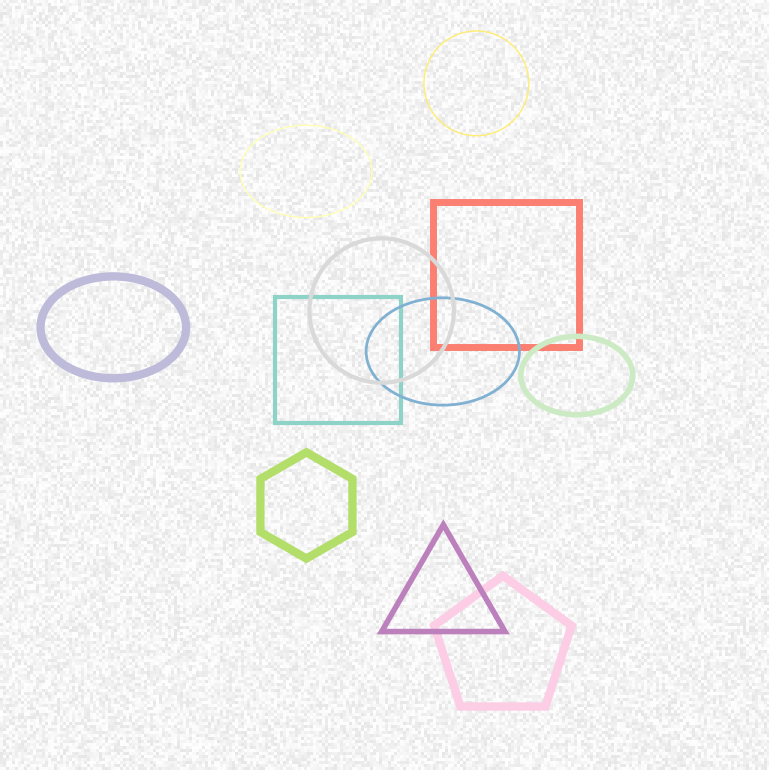[{"shape": "square", "thickness": 1.5, "radius": 0.41, "center": [0.44, 0.532]}, {"shape": "oval", "thickness": 0.5, "radius": 0.43, "center": [0.397, 0.777]}, {"shape": "oval", "thickness": 3, "radius": 0.47, "center": [0.147, 0.575]}, {"shape": "square", "thickness": 2.5, "radius": 0.47, "center": [0.657, 0.643]}, {"shape": "oval", "thickness": 1, "radius": 0.5, "center": [0.575, 0.544]}, {"shape": "hexagon", "thickness": 3, "radius": 0.34, "center": [0.398, 0.344]}, {"shape": "pentagon", "thickness": 3, "radius": 0.47, "center": [0.653, 0.158]}, {"shape": "circle", "thickness": 1.5, "radius": 0.47, "center": [0.496, 0.597]}, {"shape": "triangle", "thickness": 2, "radius": 0.46, "center": [0.576, 0.226]}, {"shape": "oval", "thickness": 2, "radius": 0.36, "center": [0.749, 0.512]}, {"shape": "circle", "thickness": 0.5, "radius": 0.34, "center": [0.619, 0.892]}]